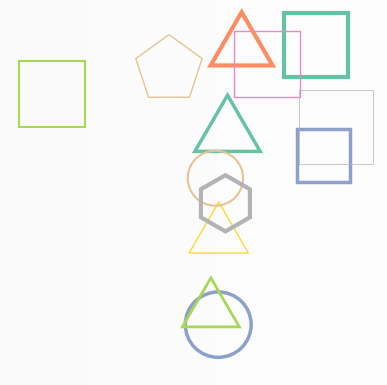[{"shape": "triangle", "thickness": 2.5, "radius": 0.49, "center": [0.587, 0.655]}, {"shape": "square", "thickness": 3, "radius": 0.42, "center": [0.816, 0.883]}, {"shape": "triangle", "thickness": 3, "radius": 0.46, "center": [0.624, 0.876]}, {"shape": "square", "thickness": 2.5, "radius": 0.34, "center": [0.834, 0.596]}, {"shape": "circle", "thickness": 2.5, "radius": 0.42, "center": [0.563, 0.157]}, {"shape": "square", "thickness": 1, "radius": 0.43, "center": [0.689, 0.833]}, {"shape": "square", "thickness": 1.5, "radius": 0.43, "center": [0.134, 0.756]}, {"shape": "triangle", "thickness": 2, "radius": 0.42, "center": [0.544, 0.193]}, {"shape": "triangle", "thickness": 1, "radius": 0.44, "center": [0.565, 0.387]}, {"shape": "circle", "thickness": 1.5, "radius": 0.36, "center": [0.556, 0.537]}, {"shape": "pentagon", "thickness": 1, "radius": 0.45, "center": [0.436, 0.82]}, {"shape": "square", "thickness": 0.5, "radius": 0.48, "center": [0.868, 0.67]}, {"shape": "hexagon", "thickness": 3, "radius": 0.36, "center": [0.582, 0.472]}]